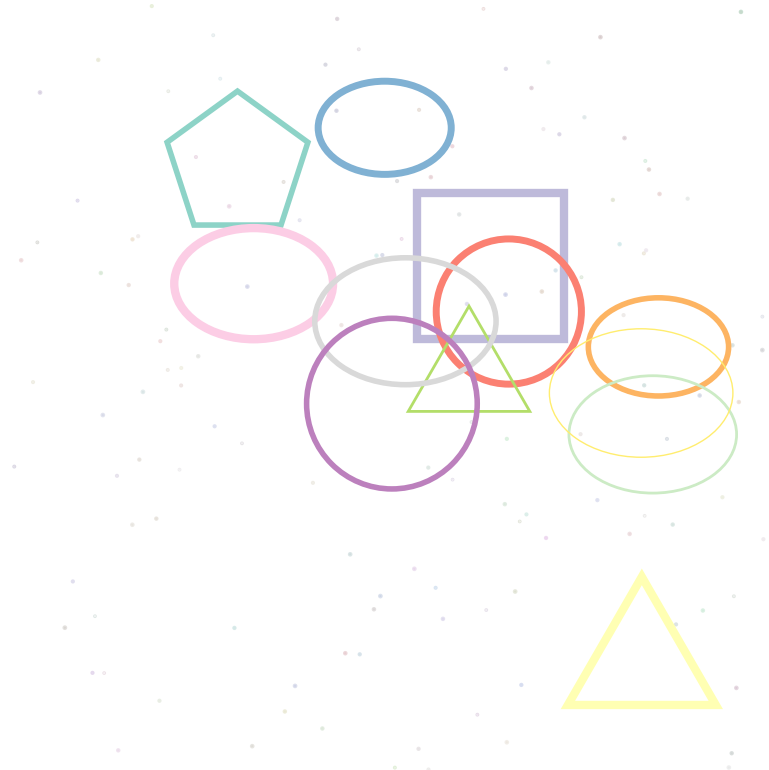[{"shape": "pentagon", "thickness": 2, "radius": 0.48, "center": [0.308, 0.786]}, {"shape": "triangle", "thickness": 3, "radius": 0.55, "center": [0.834, 0.14]}, {"shape": "square", "thickness": 3, "radius": 0.48, "center": [0.637, 0.655]}, {"shape": "circle", "thickness": 2.5, "radius": 0.47, "center": [0.661, 0.595]}, {"shape": "oval", "thickness": 2.5, "radius": 0.43, "center": [0.5, 0.834]}, {"shape": "oval", "thickness": 2, "radius": 0.46, "center": [0.855, 0.549]}, {"shape": "triangle", "thickness": 1, "radius": 0.46, "center": [0.609, 0.511]}, {"shape": "oval", "thickness": 3, "radius": 0.52, "center": [0.329, 0.632]}, {"shape": "oval", "thickness": 2, "radius": 0.59, "center": [0.527, 0.583]}, {"shape": "circle", "thickness": 2, "radius": 0.55, "center": [0.509, 0.476]}, {"shape": "oval", "thickness": 1, "radius": 0.54, "center": [0.848, 0.436]}, {"shape": "oval", "thickness": 0.5, "radius": 0.6, "center": [0.833, 0.49]}]